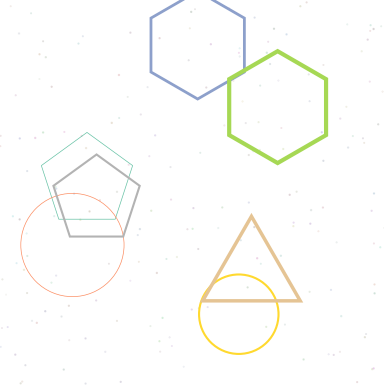[{"shape": "pentagon", "thickness": 0.5, "radius": 0.62, "center": [0.226, 0.531]}, {"shape": "circle", "thickness": 0.5, "radius": 0.67, "center": [0.188, 0.364]}, {"shape": "hexagon", "thickness": 2, "radius": 0.7, "center": [0.513, 0.883]}, {"shape": "hexagon", "thickness": 3, "radius": 0.73, "center": [0.721, 0.722]}, {"shape": "circle", "thickness": 1.5, "radius": 0.52, "center": [0.62, 0.184]}, {"shape": "triangle", "thickness": 2.5, "radius": 0.73, "center": [0.653, 0.292]}, {"shape": "pentagon", "thickness": 1.5, "radius": 0.59, "center": [0.251, 0.481]}]